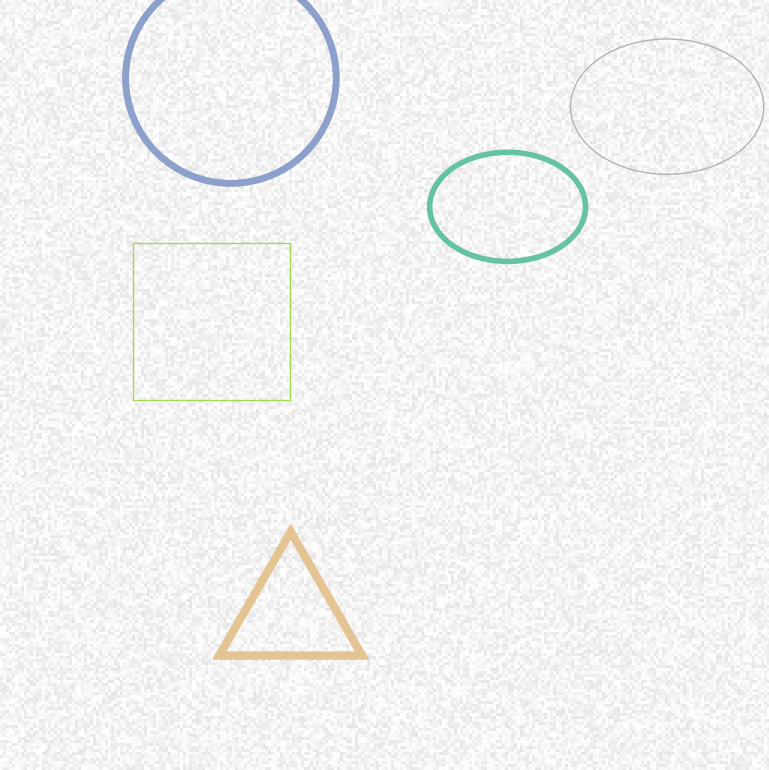[{"shape": "oval", "thickness": 2, "radius": 0.51, "center": [0.659, 0.731]}, {"shape": "circle", "thickness": 2.5, "radius": 0.68, "center": [0.3, 0.899]}, {"shape": "square", "thickness": 0.5, "radius": 0.51, "center": [0.275, 0.583]}, {"shape": "triangle", "thickness": 3, "radius": 0.54, "center": [0.377, 0.202]}, {"shape": "oval", "thickness": 0.5, "radius": 0.63, "center": [0.866, 0.861]}]